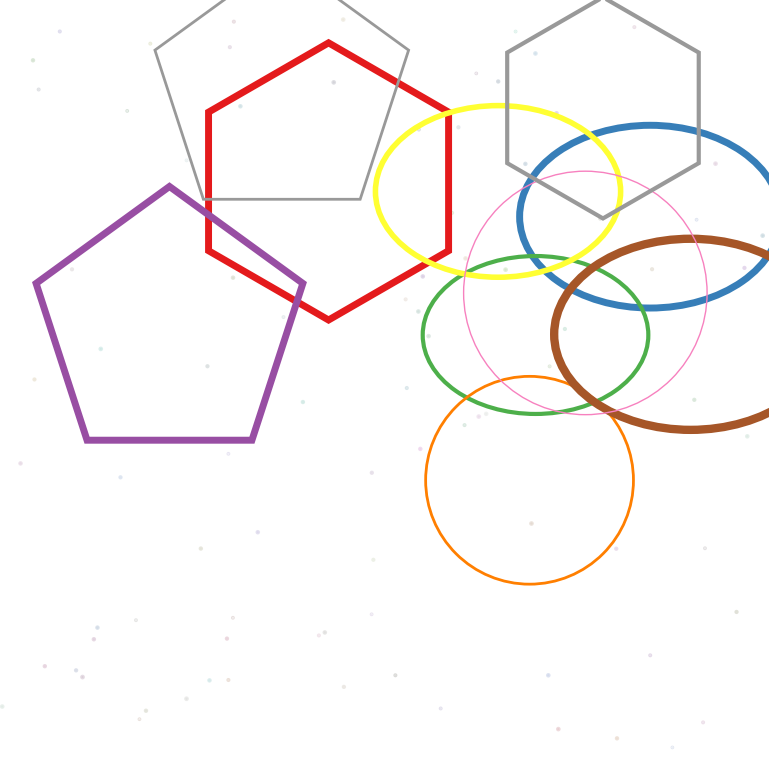[{"shape": "hexagon", "thickness": 2.5, "radius": 0.9, "center": [0.427, 0.764]}, {"shape": "oval", "thickness": 2.5, "radius": 0.85, "center": [0.844, 0.719]}, {"shape": "oval", "thickness": 1.5, "radius": 0.73, "center": [0.695, 0.565]}, {"shape": "pentagon", "thickness": 2.5, "radius": 0.91, "center": [0.22, 0.576]}, {"shape": "circle", "thickness": 1, "radius": 0.67, "center": [0.688, 0.376]}, {"shape": "oval", "thickness": 2, "radius": 0.8, "center": [0.647, 0.751]}, {"shape": "oval", "thickness": 3, "radius": 0.89, "center": [0.897, 0.566]}, {"shape": "circle", "thickness": 0.5, "radius": 0.79, "center": [0.76, 0.62]}, {"shape": "hexagon", "thickness": 1.5, "radius": 0.72, "center": [0.783, 0.86]}, {"shape": "pentagon", "thickness": 1, "radius": 0.87, "center": [0.366, 0.881]}]